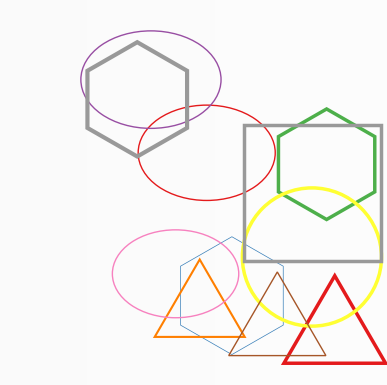[{"shape": "triangle", "thickness": 2.5, "radius": 0.76, "center": [0.864, 0.132]}, {"shape": "oval", "thickness": 1, "radius": 0.88, "center": [0.533, 0.603]}, {"shape": "hexagon", "thickness": 0.5, "radius": 0.77, "center": [0.598, 0.232]}, {"shape": "hexagon", "thickness": 2.5, "radius": 0.72, "center": [0.843, 0.573]}, {"shape": "oval", "thickness": 1, "radius": 0.9, "center": [0.39, 0.793]}, {"shape": "triangle", "thickness": 1.5, "radius": 0.67, "center": [0.515, 0.192]}, {"shape": "circle", "thickness": 2.5, "radius": 0.9, "center": [0.805, 0.332]}, {"shape": "triangle", "thickness": 1, "radius": 0.72, "center": [0.716, 0.149]}, {"shape": "oval", "thickness": 1, "radius": 0.82, "center": [0.453, 0.289]}, {"shape": "square", "thickness": 2.5, "radius": 0.89, "center": [0.806, 0.499]}, {"shape": "hexagon", "thickness": 3, "radius": 0.74, "center": [0.354, 0.742]}]